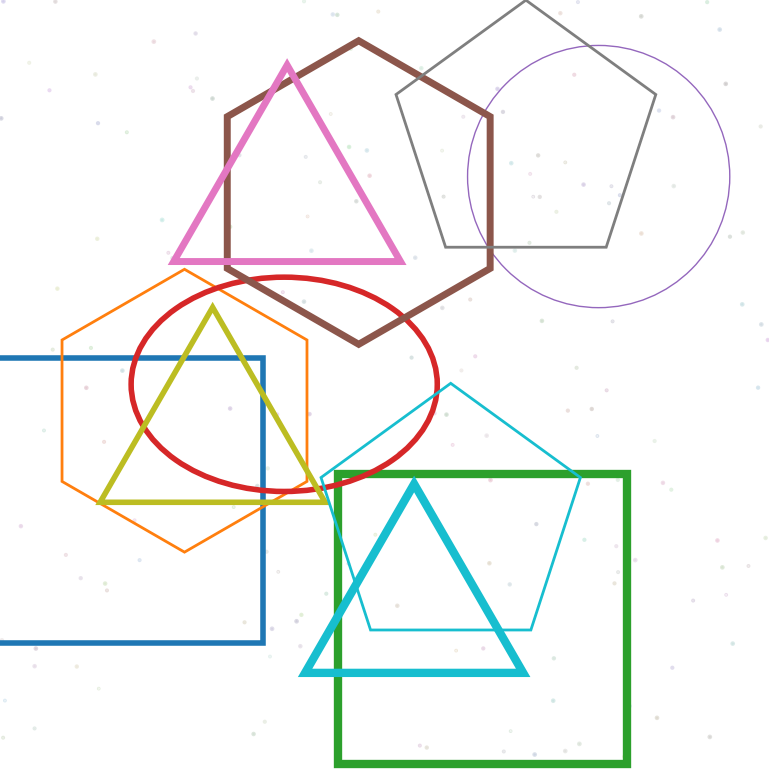[{"shape": "square", "thickness": 2, "radius": 0.93, "center": [0.156, 0.35]}, {"shape": "hexagon", "thickness": 1, "radius": 0.92, "center": [0.24, 0.467]}, {"shape": "square", "thickness": 3, "radius": 0.94, "center": [0.627, 0.196]}, {"shape": "oval", "thickness": 2, "radius": 0.99, "center": [0.369, 0.501]}, {"shape": "circle", "thickness": 0.5, "radius": 0.85, "center": [0.777, 0.771]}, {"shape": "hexagon", "thickness": 2.5, "radius": 0.99, "center": [0.466, 0.75]}, {"shape": "triangle", "thickness": 2.5, "radius": 0.85, "center": [0.373, 0.745]}, {"shape": "pentagon", "thickness": 1, "radius": 0.89, "center": [0.683, 0.822]}, {"shape": "triangle", "thickness": 2, "radius": 0.84, "center": [0.276, 0.432]}, {"shape": "pentagon", "thickness": 1, "radius": 0.89, "center": [0.585, 0.325]}, {"shape": "triangle", "thickness": 3, "radius": 0.82, "center": [0.538, 0.208]}]